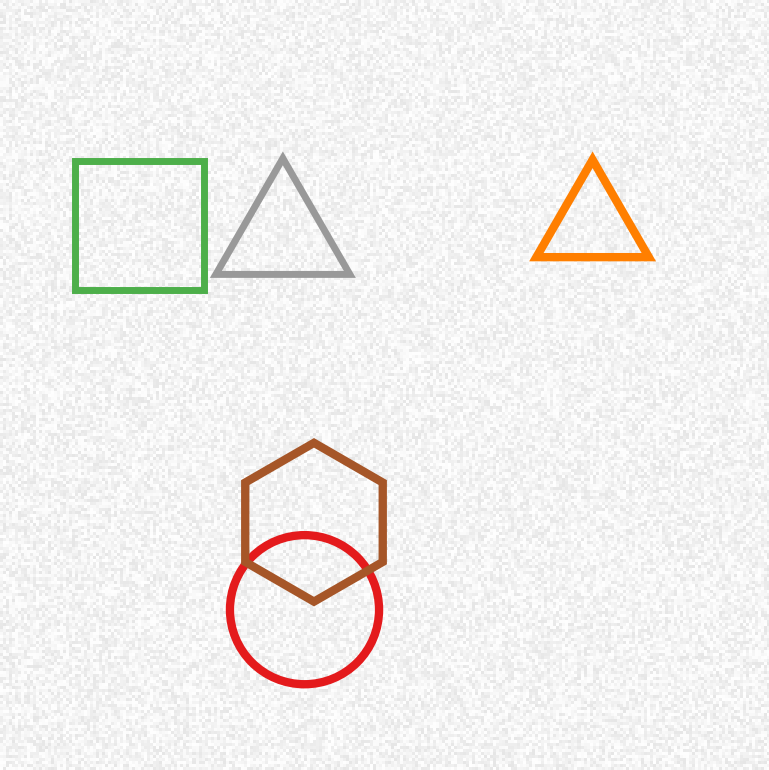[{"shape": "circle", "thickness": 3, "radius": 0.48, "center": [0.395, 0.208]}, {"shape": "square", "thickness": 2.5, "radius": 0.42, "center": [0.181, 0.707]}, {"shape": "triangle", "thickness": 3, "radius": 0.42, "center": [0.77, 0.708]}, {"shape": "hexagon", "thickness": 3, "radius": 0.52, "center": [0.408, 0.322]}, {"shape": "triangle", "thickness": 2.5, "radius": 0.5, "center": [0.367, 0.694]}]